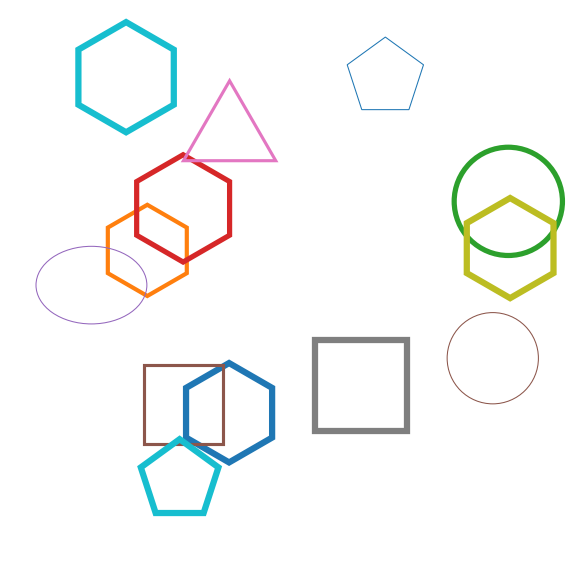[{"shape": "pentagon", "thickness": 0.5, "radius": 0.35, "center": [0.667, 0.865]}, {"shape": "hexagon", "thickness": 3, "radius": 0.43, "center": [0.397, 0.284]}, {"shape": "hexagon", "thickness": 2, "radius": 0.39, "center": [0.255, 0.566]}, {"shape": "circle", "thickness": 2.5, "radius": 0.47, "center": [0.88, 0.65]}, {"shape": "hexagon", "thickness": 2.5, "radius": 0.46, "center": [0.317, 0.638]}, {"shape": "oval", "thickness": 0.5, "radius": 0.48, "center": [0.158, 0.505]}, {"shape": "square", "thickness": 1.5, "radius": 0.34, "center": [0.318, 0.298]}, {"shape": "circle", "thickness": 0.5, "radius": 0.4, "center": [0.853, 0.379]}, {"shape": "triangle", "thickness": 1.5, "radius": 0.46, "center": [0.398, 0.767]}, {"shape": "square", "thickness": 3, "radius": 0.4, "center": [0.625, 0.332]}, {"shape": "hexagon", "thickness": 3, "radius": 0.43, "center": [0.883, 0.57]}, {"shape": "pentagon", "thickness": 3, "radius": 0.35, "center": [0.311, 0.168]}, {"shape": "hexagon", "thickness": 3, "radius": 0.48, "center": [0.218, 0.865]}]